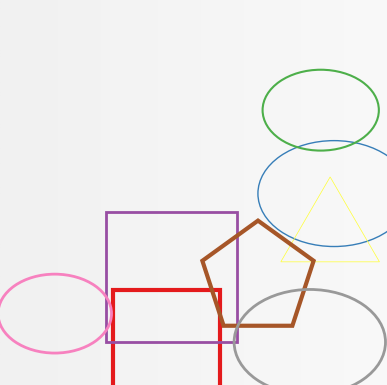[{"shape": "square", "thickness": 3, "radius": 0.69, "center": [0.43, 0.109]}, {"shape": "oval", "thickness": 1, "radius": 0.98, "center": [0.862, 0.497]}, {"shape": "oval", "thickness": 1.5, "radius": 0.75, "center": [0.828, 0.714]}, {"shape": "square", "thickness": 2, "radius": 0.85, "center": [0.442, 0.281]}, {"shape": "triangle", "thickness": 0.5, "radius": 0.74, "center": [0.852, 0.393]}, {"shape": "pentagon", "thickness": 3, "radius": 0.75, "center": [0.666, 0.276]}, {"shape": "oval", "thickness": 2, "radius": 0.73, "center": [0.141, 0.185]}, {"shape": "oval", "thickness": 2, "radius": 0.98, "center": [0.8, 0.111]}]